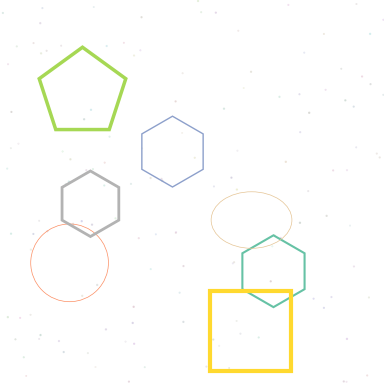[{"shape": "hexagon", "thickness": 1.5, "radius": 0.47, "center": [0.71, 0.296]}, {"shape": "circle", "thickness": 0.5, "radius": 0.5, "center": [0.181, 0.317]}, {"shape": "hexagon", "thickness": 1, "radius": 0.46, "center": [0.448, 0.606]}, {"shape": "pentagon", "thickness": 2.5, "radius": 0.59, "center": [0.214, 0.759]}, {"shape": "square", "thickness": 3, "radius": 0.52, "center": [0.65, 0.14]}, {"shape": "oval", "thickness": 0.5, "radius": 0.52, "center": [0.653, 0.428]}, {"shape": "hexagon", "thickness": 2, "radius": 0.43, "center": [0.235, 0.471]}]